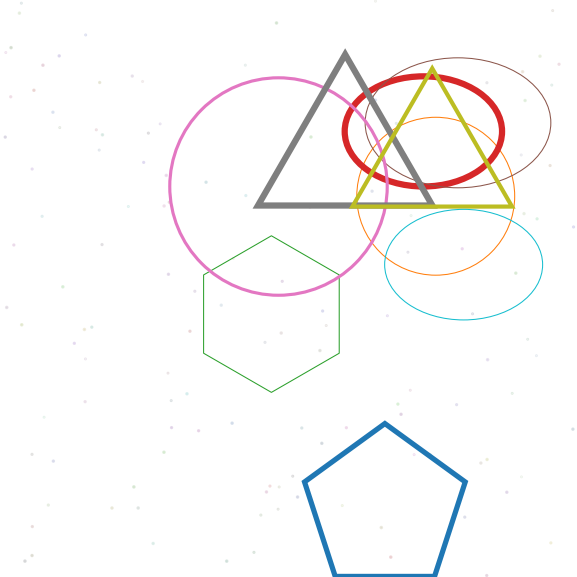[{"shape": "pentagon", "thickness": 2.5, "radius": 0.73, "center": [0.666, 0.119]}, {"shape": "circle", "thickness": 0.5, "radius": 0.68, "center": [0.755, 0.659]}, {"shape": "hexagon", "thickness": 0.5, "radius": 0.68, "center": [0.47, 0.455]}, {"shape": "oval", "thickness": 3, "radius": 0.68, "center": [0.733, 0.772]}, {"shape": "oval", "thickness": 0.5, "radius": 0.8, "center": [0.793, 0.786]}, {"shape": "circle", "thickness": 1.5, "radius": 0.94, "center": [0.482, 0.676]}, {"shape": "triangle", "thickness": 3, "radius": 0.87, "center": [0.598, 0.73]}, {"shape": "triangle", "thickness": 2, "radius": 0.8, "center": [0.748, 0.721]}, {"shape": "oval", "thickness": 0.5, "radius": 0.68, "center": [0.803, 0.541]}]